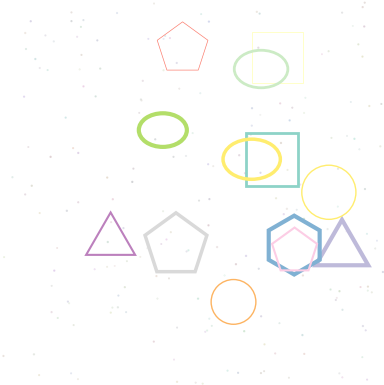[{"shape": "square", "thickness": 2, "radius": 0.34, "center": [0.706, 0.586]}, {"shape": "square", "thickness": 0.5, "radius": 0.33, "center": [0.722, 0.85]}, {"shape": "triangle", "thickness": 3, "radius": 0.39, "center": [0.888, 0.35]}, {"shape": "pentagon", "thickness": 0.5, "radius": 0.35, "center": [0.474, 0.874]}, {"shape": "hexagon", "thickness": 3, "radius": 0.38, "center": [0.764, 0.363]}, {"shape": "circle", "thickness": 1, "radius": 0.29, "center": [0.607, 0.216]}, {"shape": "oval", "thickness": 3, "radius": 0.31, "center": [0.423, 0.662]}, {"shape": "pentagon", "thickness": 1.5, "radius": 0.31, "center": [0.765, 0.347]}, {"shape": "pentagon", "thickness": 2.5, "radius": 0.42, "center": [0.457, 0.363]}, {"shape": "triangle", "thickness": 1.5, "radius": 0.37, "center": [0.287, 0.375]}, {"shape": "oval", "thickness": 2, "radius": 0.35, "center": [0.678, 0.821]}, {"shape": "oval", "thickness": 2.5, "radius": 0.37, "center": [0.654, 0.586]}, {"shape": "circle", "thickness": 1, "radius": 0.35, "center": [0.854, 0.501]}]